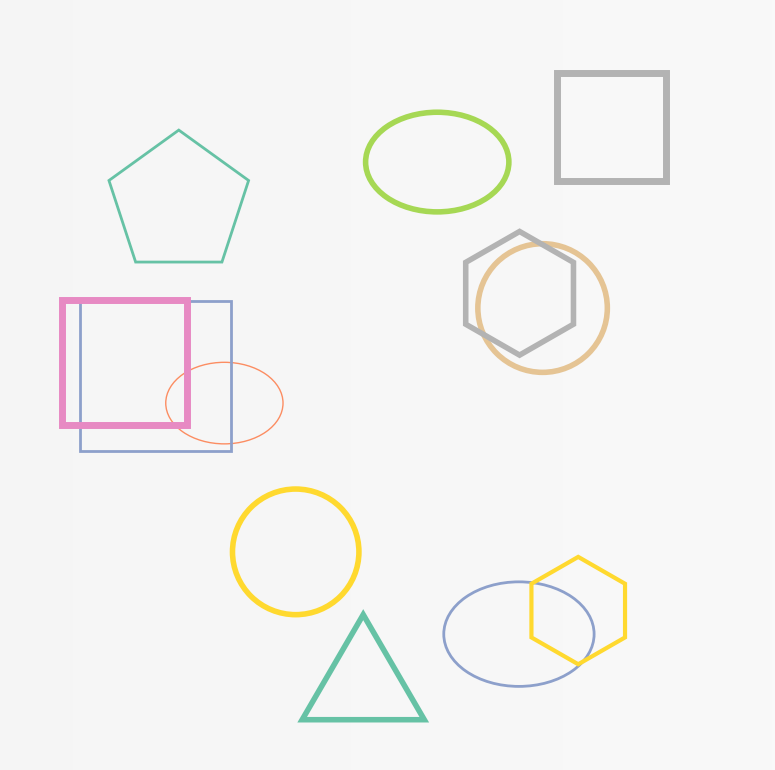[{"shape": "triangle", "thickness": 2, "radius": 0.45, "center": [0.469, 0.111]}, {"shape": "pentagon", "thickness": 1, "radius": 0.47, "center": [0.231, 0.736]}, {"shape": "oval", "thickness": 0.5, "radius": 0.38, "center": [0.29, 0.477]}, {"shape": "oval", "thickness": 1, "radius": 0.48, "center": [0.67, 0.176]}, {"shape": "square", "thickness": 1, "radius": 0.49, "center": [0.2, 0.512]}, {"shape": "square", "thickness": 2.5, "radius": 0.4, "center": [0.16, 0.529]}, {"shape": "oval", "thickness": 2, "radius": 0.46, "center": [0.564, 0.79]}, {"shape": "hexagon", "thickness": 1.5, "radius": 0.35, "center": [0.746, 0.207]}, {"shape": "circle", "thickness": 2, "radius": 0.41, "center": [0.382, 0.283]}, {"shape": "circle", "thickness": 2, "radius": 0.42, "center": [0.7, 0.6]}, {"shape": "hexagon", "thickness": 2, "radius": 0.4, "center": [0.67, 0.619]}, {"shape": "square", "thickness": 2.5, "radius": 0.35, "center": [0.789, 0.835]}]